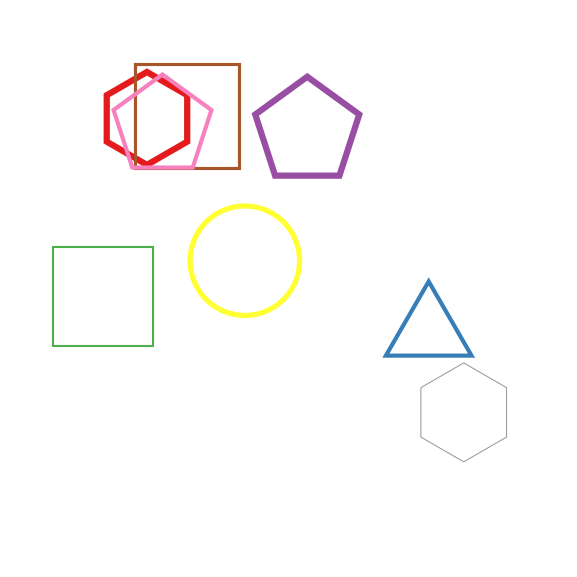[{"shape": "hexagon", "thickness": 3, "radius": 0.4, "center": [0.254, 0.794]}, {"shape": "triangle", "thickness": 2, "radius": 0.43, "center": [0.742, 0.426]}, {"shape": "square", "thickness": 1, "radius": 0.43, "center": [0.179, 0.485]}, {"shape": "pentagon", "thickness": 3, "radius": 0.47, "center": [0.532, 0.772]}, {"shape": "circle", "thickness": 2.5, "radius": 0.47, "center": [0.424, 0.548]}, {"shape": "square", "thickness": 1.5, "radius": 0.45, "center": [0.324, 0.798]}, {"shape": "pentagon", "thickness": 2, "radius": 0.45, "center": [0.281, 0.781]}, {"shape": "hexagon", "thickness": 0.5, "radius": 0.43, "center": [0.803, 0.285]}]